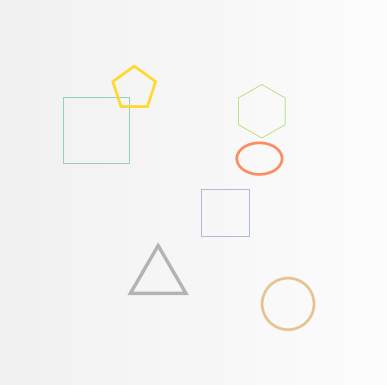[{"shape": "square", "thickness": 0.5, "radius": 0.43, "center": [0.248, 0.663]}, {"shape": "oval", "thickness": 2, "radius": 0.29, "center": [0.67, 0.588]}, {"shape": "square", "thickness": 0.5, "radius": 0.31, "center": [0.58, 0.449]}, {"shape": "hexagon", "thickness": 0.5, "radius": 0.35, "center": [0.676, 0.711]}, {"shape": "pentagon", "thickness": 2, "radius": 0.29, "center": [0.346, 0.77]}, {"shape": "circle", "thickness": 2, "radius": 0.33, "center": [0.743, 0.211]}, {"shape": "triangle", "thickness": 2.5, "radius": 0.41, "center": [0.408, 0.279]}]